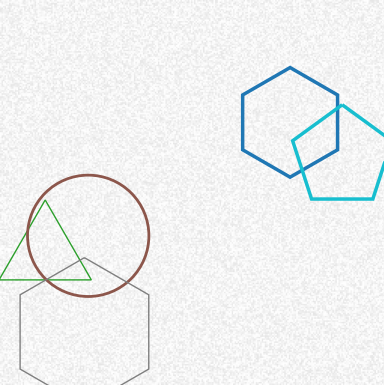[{"shape": "hexagon", "thickness": 2.5, "radius": 0.71, "center": [0.754, 0.682]}, {"shape": "triangle", "thickness": 1, "radius": 0.69, "center": [0.117, 0.342]}, {"shape": "circle", "thickness": 2, "radius": 0.79, "center": [0.229, 0.387]}, {"shape": "hexagon", "thickness": 1, "radius": 0.96, "center": [0.219, 0.138]}, {"shape": "pentagon", "thickness": 2.5, "radius": 0.68, "center": [0.889, 0.593]}]